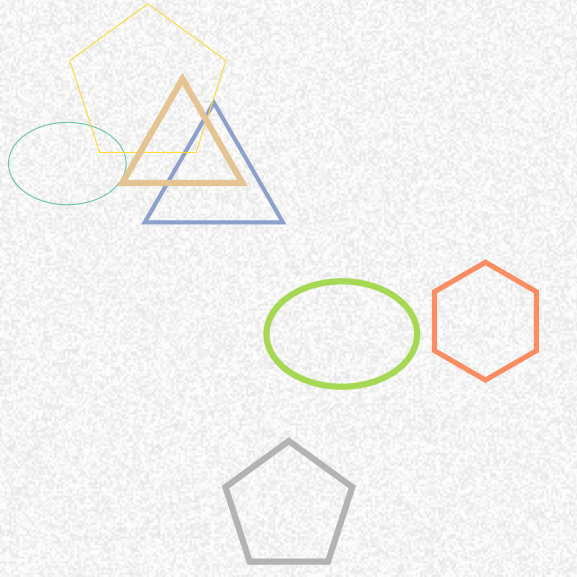[{"shape": "oval", "thickness": 0.5, "radius": 0.51, "center": [0.117, 0.716]}, {"shape": "hexagon", "thickness": 2.5, "radius": 0.51, "center": [0.841, 0.443]}, {"shape": "triangle", "thickness": 2, "radius": 0.69, "center": [0.37, 0.683]}, {"shape": "oval", "thickness": 3, "radius": 0.65, "center": [0.592, 0.421]}, {"shape": "pentagon", "thickness": 0.5, "radius": 0.71, "center": [0.256, 0.85]}, {"shape": "triangle", "thickness": 3, "radius": 0.6, "center": [0.316, 0.742]}, {"shape": "pentagon", "thickness": 3, "radius": 0.58, "center": [0.5, 0.12]}]